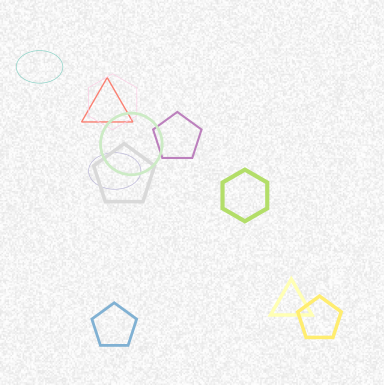[{"shape": "oval", "thickness": 0.5, "radius": 0.3, "center": [0.103, 0.826]}, {"shape": "triangle", "thickness": 2.5, "radius": 0.31, "center": [0.757, 0.213]}, {"shape": "oval", "thickness": 0.5, "radius": 0.34, "center": [0.298, 0.556]}, {"shape": "triangle", "thickness": 1, "radius": 0.38, "center": [0.278, 0.722]}, {"shape": "pentagon", "thickness": 2, "radius": 0.31, "center": [0.297, 0.152]}, {"shape": "hexagon", "thickness": 3, "radius": 0.34, "center": [0.636, 0.492]}, {"shape": "hexagon", "thickness": 0.5, "radius": 0.36, "center": [0.292, 0.736]}, {"shape": "pentagon", "thickness": 2.5, "radius": 0.42, "center": [0.322, 0.544]}, {"shape": "pentagon", "thickness": 1.5, "radius": 0.33, "center": [0.461, 0.643]}, {"shape": "circle", "thickness": 2, "radius": 0.4, "center": [0.341, 0.626]}, {"shape": "pentagon", "thickness": 2.5, "radius": 0.3, "center": [0.83, 0.172]}]